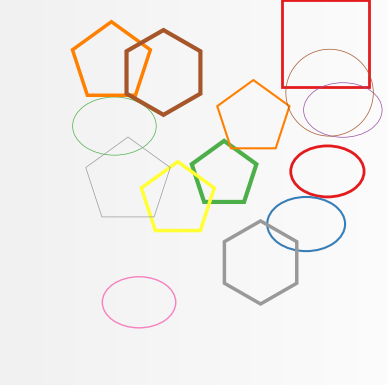[{"shape": "oval", "thickness": 2, "radius": 0.47, "center": [0.845, 0.555]}, {"shape": "square", "thickness": 2, "radius": 0.56, "center": [0.841, 0.887]}, {"shape": "oval", "thickness": 1.5, "radius": 0.5, "center": [0.79, 0.418]}, {"shape": "pentagon", "thickness": 3, "radius": 0.44, "center": [0.578, 0.546]}, {"shape": "oval", "thickness": 0.5, "radius": 0.54, "center": [0.295, 0.672]}, {"shape": "oval", "thickness": 0.5, "radius": 0.51, "center": [0.885, 0.714]}, {"shape": "pentagon", "thickness": 1.5, "radius": 0.49, "center": [0.654, 0.694]}, {"shape": "pentagon", "thickness": 2.5, "radius": 0.53, "center": [0.288, 0.838]}, {"shape": "pentagon", "thickness": 2.5, "radius": 0.49, "center": [0.459, 0.481]}, {"shape": "circle", "thickness": 0.5, "radius": 0.56, "center": [0.851, 0.759]}, {"shape": "hexagon", "thickness": 3, "radius": 0.55, "center": [0.422, 0.812]}, {"shape": "oval", "thickness": 1, "radius": 0.47, "center": [0.359, 0.215]}, {"shape": "hexagon", "thickness": 2.5, "radius": 0.54, "center": [0.672, 0.318]}, {"shape": "pentagon", "thickness": 0.5, "radius": 0.57, "center": [0.33, 0.529]}]